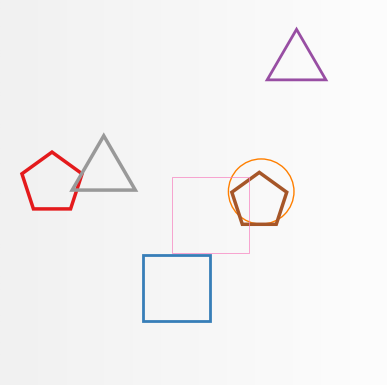[{"shape": "pentagon", "thickness": 2.5, "radius": 0.41, "center": [0.134, 0.523]}, {"shape": "square", "thickness": 2, "radius": 0.43, "center": [0.455, 0.252]}, {"shape": "triangle", "thickness": 2, "radius": 0.44, "center": [0.765, 0.836]}, {"shape": "circle", "thickness": 1, "radius": 0.42, "center": [0.674, 0.503]}, {"shape": "pentagon", "thickness": 2.5, "radius": 0.37, "center": [0.669, 0.478]}, {"shape": "square", "thickness": 0.5, "radius": 0.49, "center": [0.543, 0.442]}, {"shape": "triangle", "thickness": 2.5, "radius": 0.47, "center": [0.268, 0.553]}]